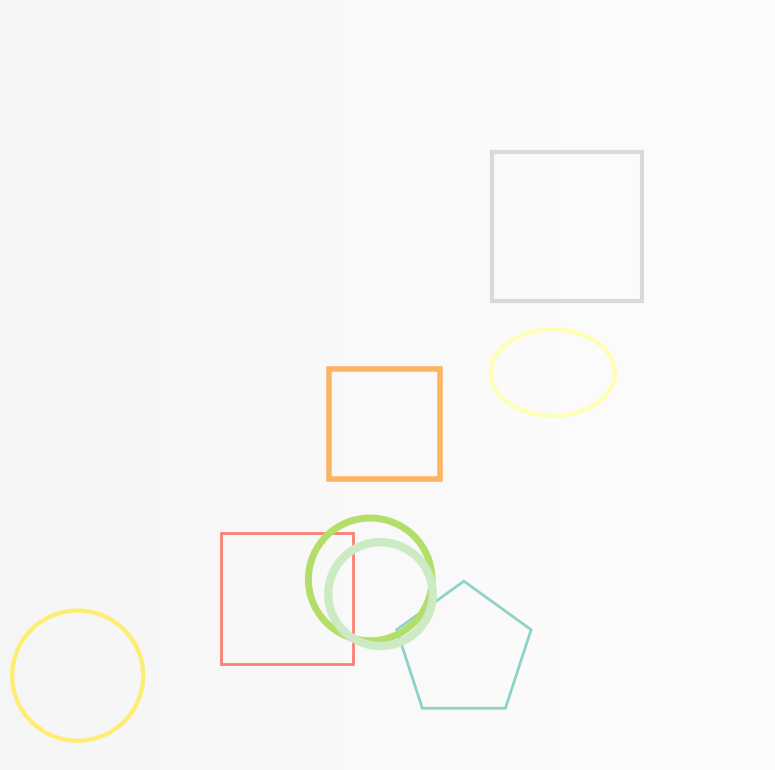[{"shape": "pentagon", "thickness": 1, "radius": 0.46, "center": [0.599, 0.154]}, {"shape": "oval", "thickness": 1.5, "radius": 0.4, "center": [0.713, 0.516]}, {"shape": "square", "thickness": 1, "radius": 0.43, "center": [0.37, 0.223]}, {"shape": "square", "thickness": 2, "radius": 0.36, "center": [0.496, 0.449]}, {"shape": "circle", "thickness": 2.5, "radius": 0.4, "center": [0.478, 0.248]}, {"shape": "square", "thickness": 1.5, "radius": 0.48, "center": [0.732, 0.706]}, {"shape": "circle", "thickness": 3, "radius": 0.34, "center": [0.491, 0.228]}, {"shape": "circle", "thickness": 1.5, "radius": 0.42, "center": [0.1, 0.123]}]